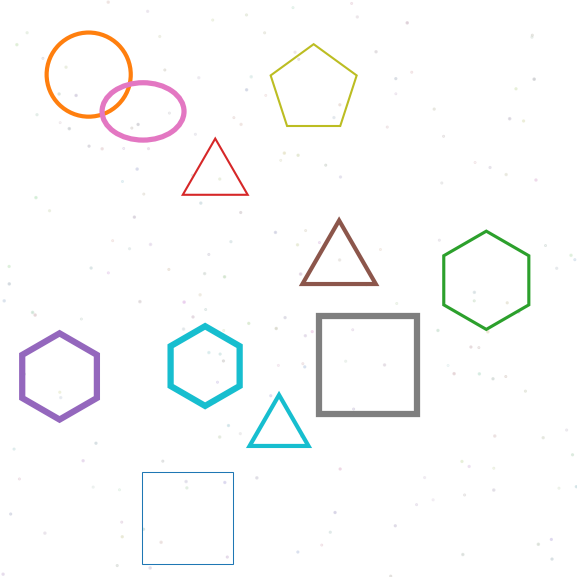[{"shape": "square", "thickness": 0.5, "radius": 0.4, "center": [0.325, 0.102]}, {"shape": "circle", "thickness": 2, "radius": 0.36, "center": [0.154, 0.87]}, {"shape": "hexagon", "thickness": 1.5, "radius": 0.43, "center": [0.842, 0.514]}, {"shape": "triangle", "thickness": 1, "radius": 0.32, "center": [0.373, 0.694]}, {"shape": "hexagon", "thickness": 3, "radius": 0.37, "center": [0.103, 0.347]}, {"shape": "triangle", "thickness": 2, "radius": 0.37, "center": [0.587, 0.544]}, {"shape": "oval", "thickness": 2.5, "radius": 0.35, "center": [0.248, 0.806]}, {"shape": "square", "thickness": 3, "radius": 0.43, "center": [0.637, 0.367]}, {"shape": "pentagon", "thickness": 1, "radius": 0.39, "center": [0.543, 0.844]}, {"shape": "hexagon", "thickness": 3, "radius": 0.35, "center": [0.355, 0.365]}, {"shape": "triangle", "thickness": 2, "radius": 0.29, "center": [0.483, 0.256]}]